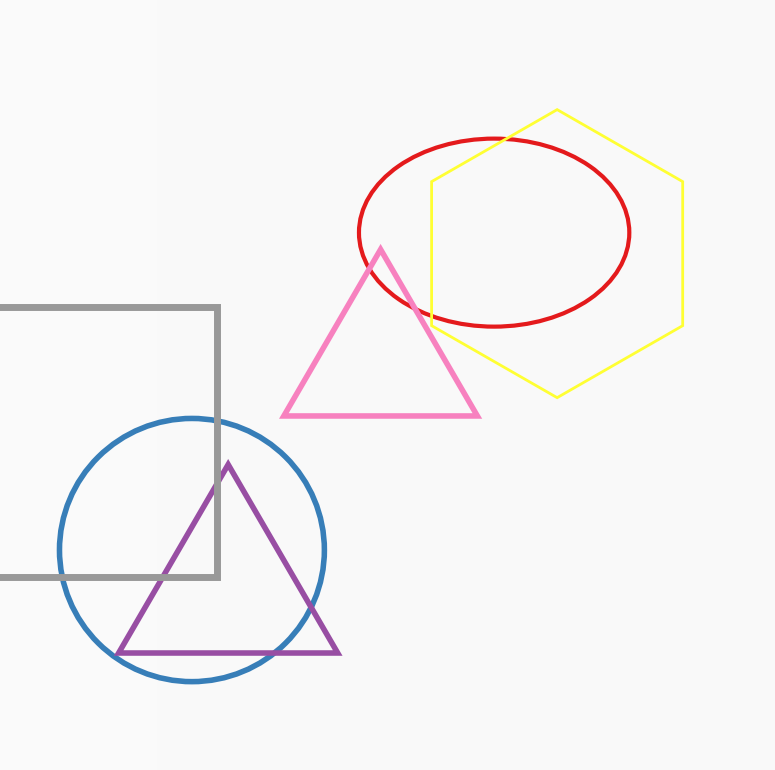[{"shape": "oval", "thickness": 1.5, "radius": 0.87, "center": [0.638, 0.698]}, {"shape": "circle", "thickness": 2, "radius": 0.85, "center": [0.248, 0.286]}, {"shape": "triangle", "thickness": 2, "radius": 0.82, "center": [0.294, 0.234]}, {"shape": "hexagon", "thickness": 1, "radius": 0.94, "center": [0.719, 0.671]}, {"shape": "triangle", "thickness": 2, "radius": 0.72, "center": [0.491, 0.532]}, {"shape": "square", "thickness": 2.5, "radius": 0.88, "center": [0.104, 0.426]}]